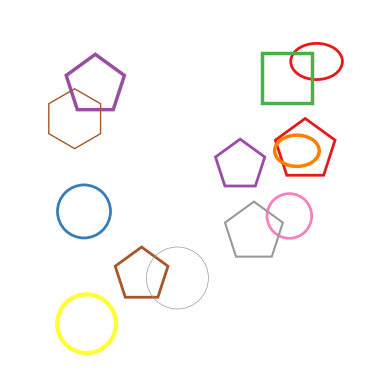[{"shape": "pentagon", "thickness": 2, "radius": 0.41, "center": [0.793, 0.611]}, {"shape": "oval", "thickness": 2, "radius": 0.34, "center": [0.822, 0.84]}, {"shape": "circle", "thickness": 2, "radius": 0.34, "center": [0.218, 0.451]}, {"shape": "square", "thickness": 2.5, "radius": 0.32, "center": [0.745, 0.798]}, {"shape": "pentagon", "thickness": 2.5, "radius": 0.4, "center": [0.248, 0.779]}, {"shape": "pentagon", "thickness": 2, "radius": 0.34, "center": [0.624, 0.571]}, {"shape": "oval", "thickness": 2.5, "radius": 0.29, "center": [0.771, 0.608]}, {"shape": "circle", "thickness": 3, "radius": 0.38, "center": [0.225, 0.159]}, {"shape": "hexagon", "thickness": 1, "radius": 0.39, "center": [0.194, 0.692]}, {"shape": "pentagon", "thickness": 2, "radius": 0.36, "center": [0.368, 0.286]}, {"shape": "circle", "thickness": 2, "radius": 0.29, "center": [0.752, 0.439]}, {"shape": "pentagon", "thickness": 1.5, "radius": 0.4, "center": [0.66, 0.397]}, {"shape": "circle", "thickness": 0.5, "radius": 0.4, "center": [0.461, 0.278]}]